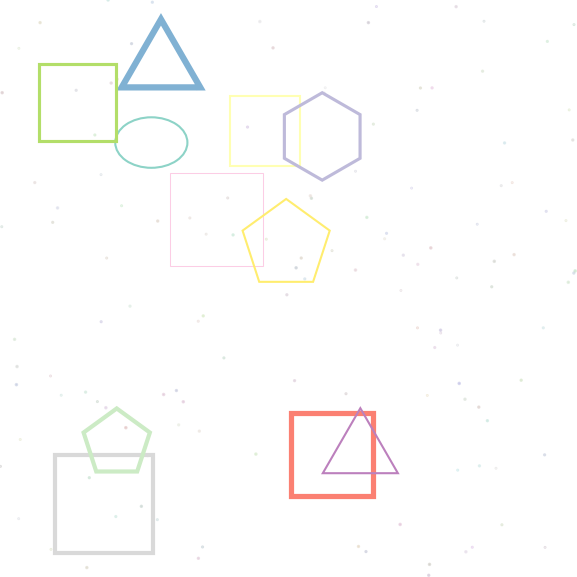[{"shape": "oval", "thickness": 1, "radius": 0.31, "center": [0.262, 0.752]}, {"shape": "square", "thickness": 1, "radius": 0.3, "center": [0.46, 0.772]}, {"shape": "hexagon", "thickness": 1.5, "radius": 0.38, "center": [0.558, 0.763]}, {"shape": "square", "thickness": 2.5, "radius": 0.36, "center": [0.575, 0.213]}, {"shape": "triangle", "thickness": 3, "radius": 0.39, "center": [0.279, 0.887]}, {"shape": "square", "thickness": 1.5, "radius": 0.33, "center": [0.134, 0.822]}, {"shape": "square", "thickness": 0.5, "radius": 0.4, "center": [0.375, 0.619]}, {"shape": "square", "thickness": 2, "radius": 0.42, "center": [0.18, 0.127]}, {"shape": "triangle", "thickness": 1, "radius": 0.38, "center": [0.624, 0.217]}, {"shape": "pentagon", "thickness": 2, "radius": 0.3, "center": [0.202, 0.232]}, {"shape": "pentagon", "thickness": 1, "radius": 0.4, "center": [0.496, 0.575]}]